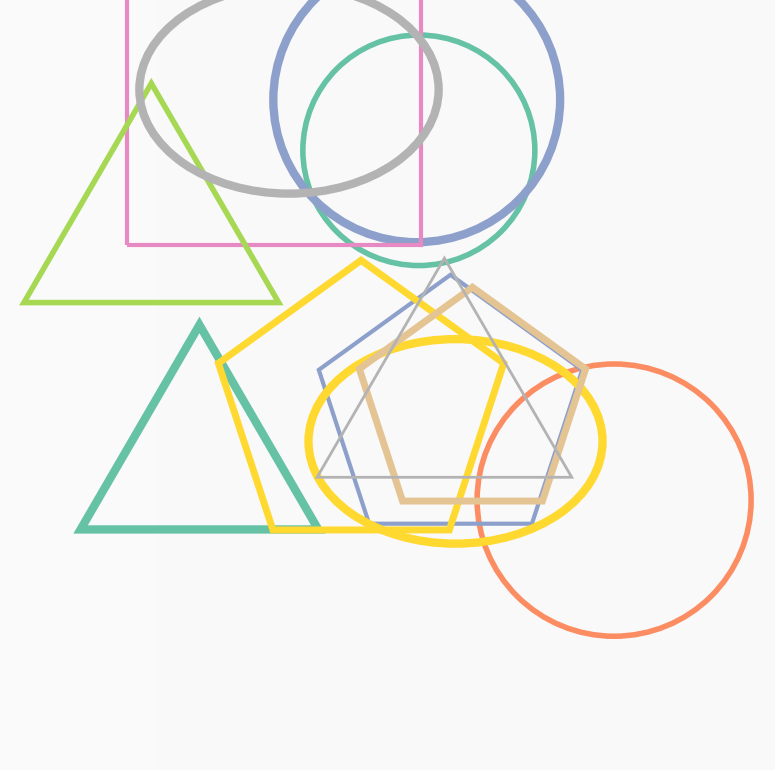[{"shape": "circle", "thickness": 2, "radius": 0.75, "center": [0.54, 0.805]}, {"shape": "triangle", "thickness": 3, "radius": 0.89, "center": [0.257, 0.401]}, {"shape": "circle", "thickness": 2, "radius": 0.88, "center": [0.792, 0.35]}, {"shape": "pentagon", "thickness": 1.5, "radius": 0.89, "center": [0.581, 0.464]}, {"shape": "circle", "thickness": 3, "radius": 0.93, "center": [0.538, 0.871]}, {"shape": "square", "thickness": 1.5, "radius": 0.95, "center": [0.354, 0.872]}, {"shape": "triangle", "thickness": 2, "radius": 0.95, "center": [0.195, 0.702]}, {"shape": "oval", "thickness": 3, "radius": 0.95, "center": [0.588, 0.427]}, {"shape": "pentagon", "thickness": 2.5, "radius": 0.97, "center": [0.466, 0.468]}, {"shape": "pentagon", "thickness": 2.5, "radius": 0.77, "center": [0.61, 0.473]}, {"shape": "oval", "thickness": 3, "radius": 0.97, "center": [0.373, 0.884]}, {"shape": "triangle", "thickness": 1, "radius": 0.95, "center": [0.573, 0.475]}]